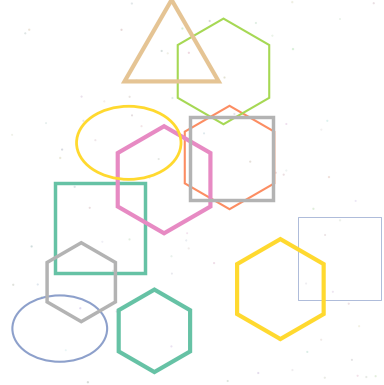[{"shape": "hexagon", "thickness": 3, "radius": 0.54, "center": [0.401, 0.141]}, {"shape": "square", "thickness": 2.5, "radius": 0.58, "center": [0.261, 0.408]}, {"shape": "hexagon", "thickness": 1.5, "radius": 0.67, "center": [0.596, 0.591]}, {"shape": "oval", "thickness": 1.5, "radius": 0.62, "center": [0.155, 0.147]}, {"shape": "square", "thickness": 0.5, "radius": 0.54, "center": [0.882, 0.328]}, {"shape": "hexagon", "thickness": 3, "radius": 0.7, "center": [0.426, 0.533]}, {"shape": "hexagon", "thickness": 1.5, "radius": 0.69, "center": [0.58, 0.814]}, {"shape": "hexagon", "thickness": 3, "radius": 0.65, "center": [0.728, 0.249]}, {"shape": "oval", "thickness": 2, "radius": 0.68, "center": [0.334, 0.629]}, {"shape": "triangle", "thickness": 3, "radius": 0.71, "center": [0.446, 0.859]}, {"shape": "hexagon", "thickness": 2.5, "radius": 0.51, "center": [0.211, 0.267]}, {"shape": "square", "thickness": 2.5, "radius": 0.54, "center": [0.601, 0.588]}]